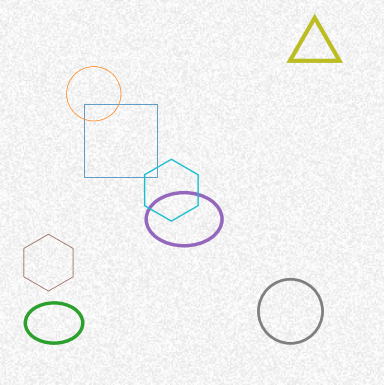[{"shape": "square", "thickness": 0.5, "radius": 0.48, "center": [0.313, 0.634]}, {"shape": "circle", "thickness": 0.5, "radius": 0.35, "center": [0.244, 0.756]}, {"shape": "oval", "thickness": 2.5, "radius": 0.37, "center": [0.14, 0.161]}, {"shape": "oval", "thickness": 2.5, "radius": 0.49, "center": [0.478, 0.431]}, {"shape": "hexagon", "thickness": 0.5, "radius": 0.37, "center": [0.126, 0.318]}, {"shape": "circle", "thickness": 2, "radius": 0.42, "center": [0.755, 0.191]}, {"shape": "triangle", "thickness": 3, "radius": 0.37, "center": [0.818, 0.879]}, {"shape": "hexagon", "thickness": 1, "radius": 0.4, "center": [0.445, 0.506]}]